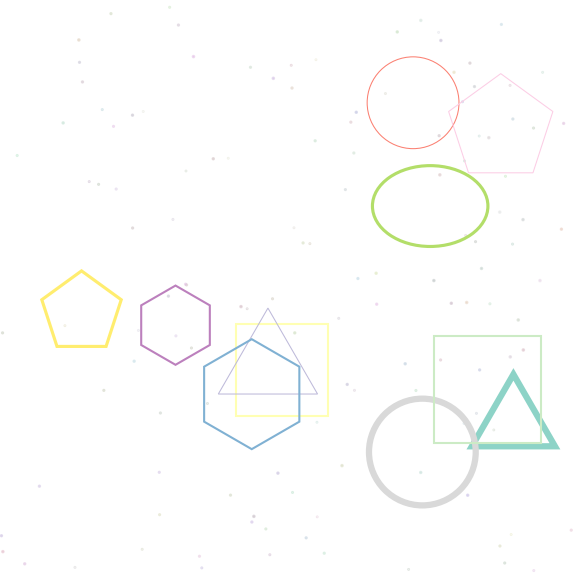[{"shape": "triangle", "thickness": 3, "radius": 0.42, "center": [0.889, 0.268]}, {"shape": "square", "thickness": 1, "radius": 0.4, "center": [0.489, 0.359]}, {"shape": "triangle", "thickness": 0.5, "radius": 0.5, "center": [0.464, 0.366]}, {"shape": "circle", "thickness": 0.5, "radius": 0.4, "center": [0.715, 0.821]}, {"shape": "hexagon", "thickness": 1, "radius": 0.48, "center": [0.436, 0.317]}, {"shape": "oval", "thickness": 1.5, "radius": 0.5, "center": [0.745, 0.642]}, {"shape": "pentagon", "thickness": 0.5, "radius": 0.47, "center": [0.867, 0.777]}, {"shape": "circle", "thickness": 3, "radius": 0.46, "center": [0.731, 0.216]}, {"shape": "hexagon", "thickness": 1, "radius": 0.34, "center": [0.304, 0.436]}, {"shape": "square", "thickness": 1, "radius": 0.46, "center": [0.844, 0.325]}, {"shape": "pentagon", "thickness": 1.5, "radius": 0.36, "center": [0.141, 0.458]}]